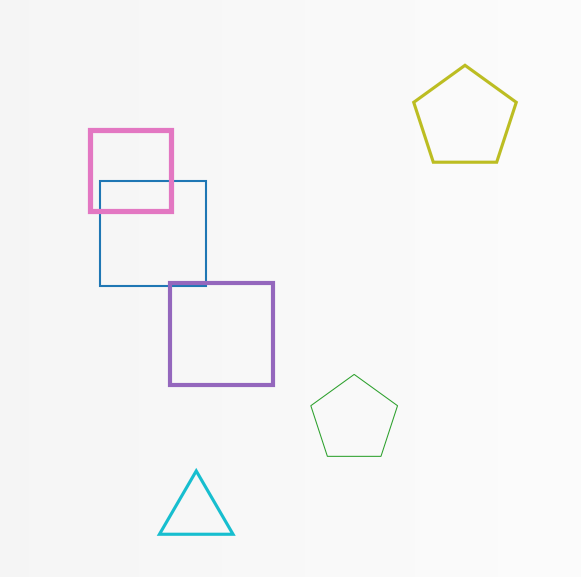[{"shape": "square", "thickness": 1, "radius": 0.45, "center": [0.263, 0.595]}, {"shape": "pentagon", "thickness": 0.5, "radius": 0.39, "center": [0.609, 0.272]}, {"shape": "square", "thickness": 2, "radius": 0.44, "center": [0.381, 0.42]}, {"shape": "square", "thickness": 2.5, "radius": 0.35, "center": [0.224, 0.704]}, {"shape": "pentagon", "thickness": 1.5, "radius": 0.46, "center": [0.8, 0.793]}, {"shape": "triangle", "thickness": 1.5, "radius": 0.37, "center": [0.338, 0.111]}]